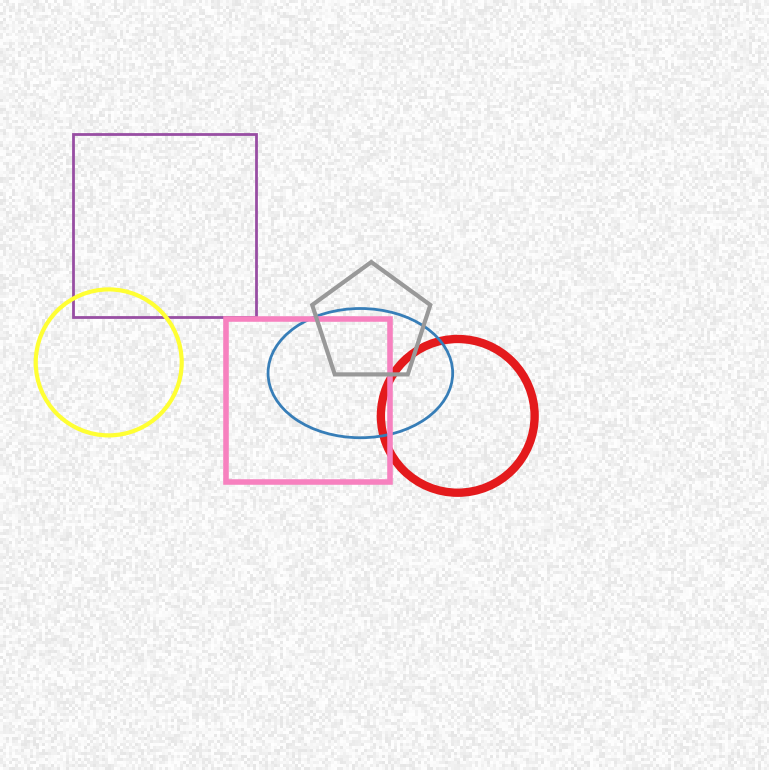[{"shape": "circle", "thickness": 3, "radius": 0.5, "center": [0.594, 0.46]}, {"shape": "oval", "thickness": 1, "radius": 0.6, "center": [0.468, 0.515]}, {"shape": "square", "thickness": 1, "radius": 0.6, "center": [0.214, 0.707]}, {"shape": "circle", "thickness": 1.5, "radius": 0.47, "center": [0.141, 0.529]}, {"shape": "square", "thickness": 2, "radius": 0.53, "center": [0.4, 0.48]}, {"shape": "pentagon", "thickness": 1.5, "radius": 0.4, "center": [0.482, 0.579]}]